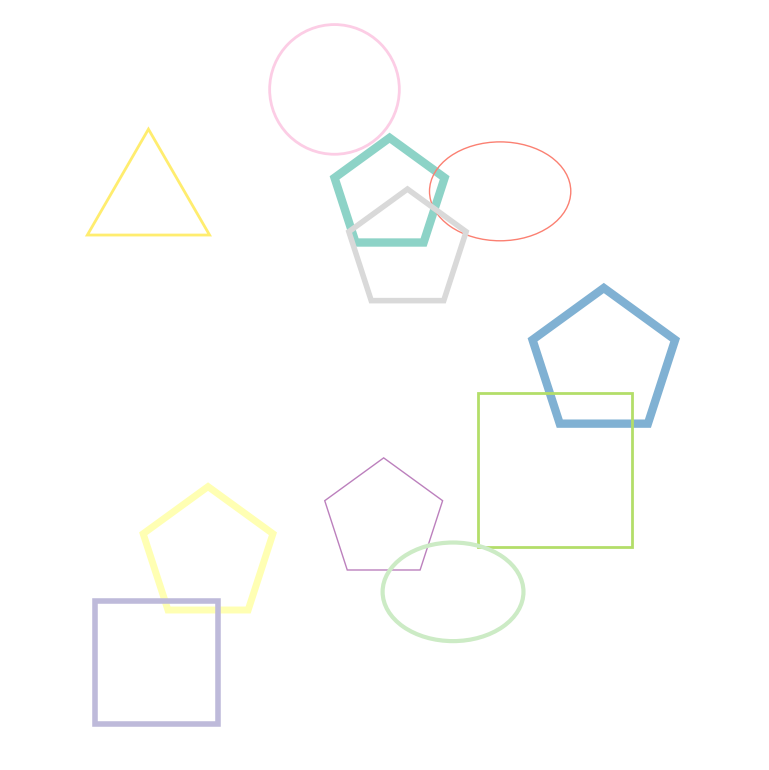[{"shape": "pentagon", "thickness": 3, "radius": 0.38, "center": [0.506, 0.746]}, {"shape": "pentagon", "thickness": 2.5, "radius": 0.44, "center": [0.27, 0.279]}, {"shape": "square", "thickness": 2, "radius": 0.4, "center": [0.203, 0.14]}, {"shape": "oval", "thickness": 0.5, "radius": 0.46, "center": [0.65, 0.752]}, {"shape": "pentagon", "thickness": 3, "radius": 0.49, "center": [0.784, 0.529]}, {"shape": "square", "thickness": 1, "radius": 0.5, "center": [0.721, 0.389]}, {"shape": "circle", "thickness": 1, "radius": 0.42, "center": [0.434, 0.884]}, {"shape": "pentagon", "thickness": 2, "radius": 0.4, "center": [0.529, 0.674]}, {"shape": "pentagon", "thickness": 0.5, "radius": 0.4, "center": [0.498, 0.325]}, {"shape": "oval", "thickness": 1.5, "radius": 0.46, "center": [0.588, 0.231]}, {"shape": "triangle", "thickness": 1, "radius": 0.46, "center": [0.193, 0.741]}]